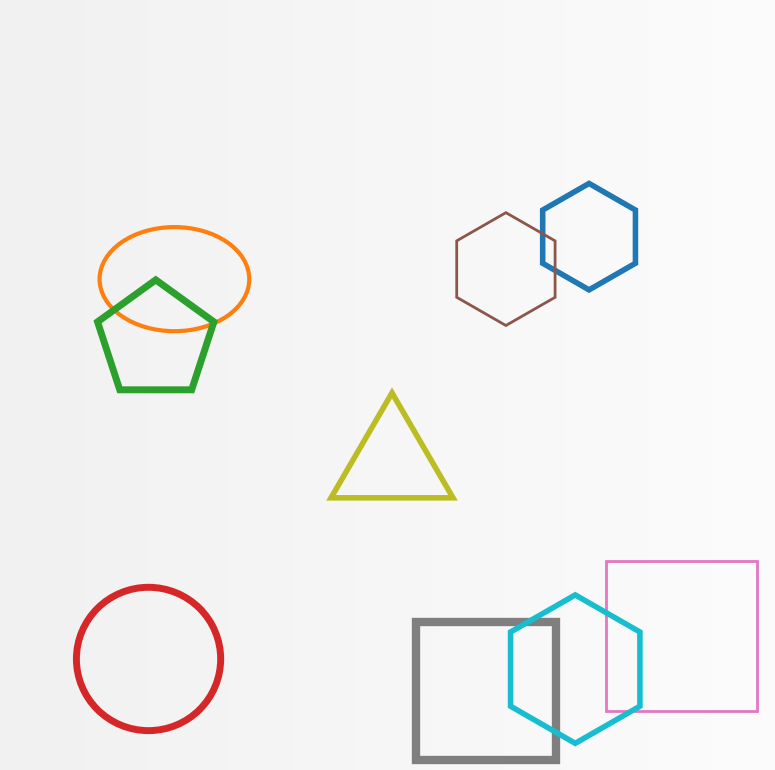[{"shape": "hexagon", "thickness": 2, "radius": 0.35, "center": [0.76, 0.693]}, {"shape": "oval", "thickness": 1.5, "radius": 0.48, "center": [0.225, 0.637]}, {"shape": "pentagon", "thickness": 2.5, "radius": 0.39, "center": [0.201, 0.558]}, {"shape": "circle", "thickness": 2.5, "radius": 0.47, "center": [0.192, 0.144]}, {"shape": "hexagon", "thickness": 1, "radius": 0.37, "center": [0.653, 0.651]}, {"shape": "square", "thickness": 1, "radius": 0.49, "center": [0.879, 0.174]}, {"shape": "square", "thickness": 3, "radius": 0.45, "center": [0.627, 0.103]}, {"shape": "triangle", "thickness": 2, "radius": 0.45, "center": [0.506, 0.399]}, {"shape": "hexagon", "thickness": 2, "radius": 0.48, "center": [0.742, 0.131]}]